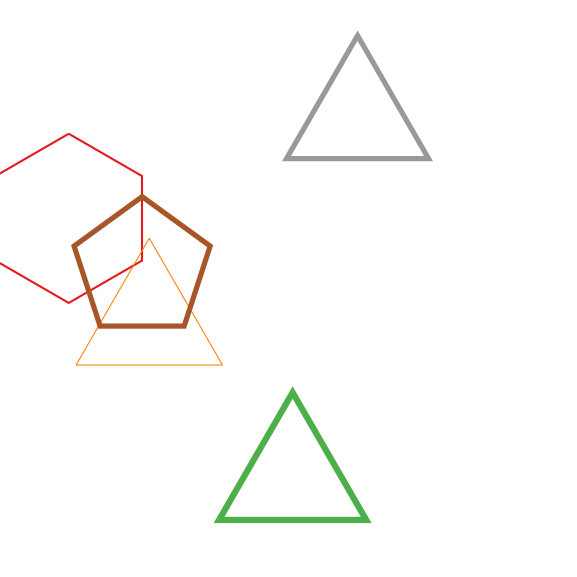[{"shape": "hexagon", "thickness": 1, "radius": 0.73, "center": [0.119, 0.621]}, {"shape": "triangle", "thickness": 3, "radius": 0.74, "center": [0.507, 0.172]}, {"shape": "triangle", "thickness": 0.5, "radius": 0.73, "center": [0.259, 0.44]}, {"shape": "pentagon", "thickness": 2.5, "radius": 0.62, "center": [0.246, 0.535]}, {"shape": "triangle", "thickness": 2.5, "radius": 0.71, "center": [0.619, 0.796]}]